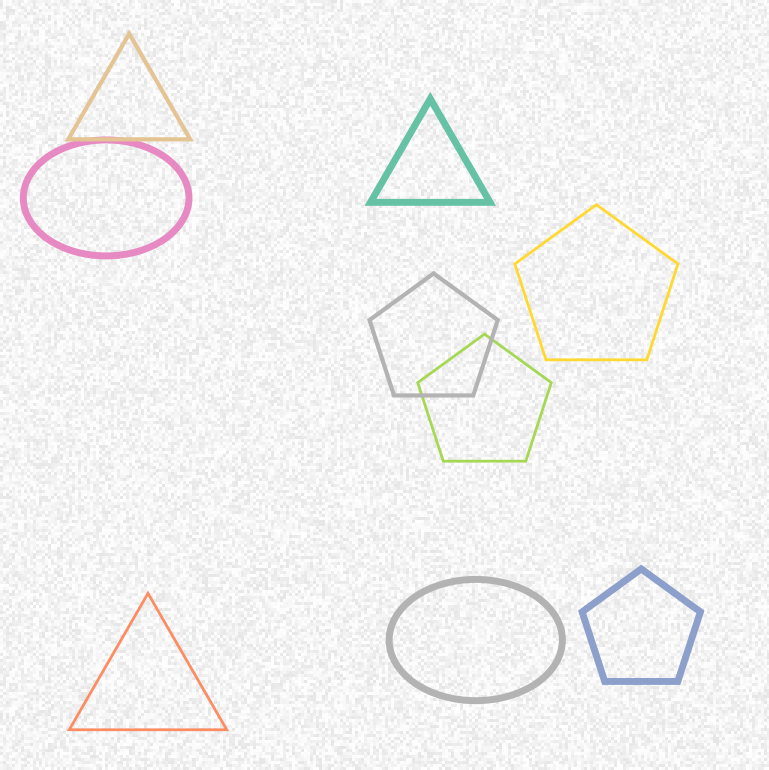[{"shape": "triangle", "thickness": 2.5, "radius": 0.45, "center": [0.559, 0.782]}, {"shape": "triangle", "thickness": 1, "radius": 0.59, "center": [0.192, 0.111]}, {"shape": "pentagon", "thickness": 2.5, "radius": 0.4, "center": [0.833, 0.18]}, {"shape": "oval", "thickness": 2.5, "radius": 0.54, "center": [0.138, 0.743]}, {"shape": "pentagon", "thickness": 1, "radius": 0.46, "center": [0.629, 0.475]}, {"shape": "pentagon", "thickness": 1, "radius": 0.56, "center": [0.775, 0.623]}, {"shape": "triangle", "thickness": 1.5, "radius": 0.46, "center": [0.168, 0.865]}, {"shape": "pentagon", "thickness": 1.5, "radius": 0.44, "center": [0.563, 0.557]}, {"shape": "oval", "thickness": 2.5, "radius": 0.56, "center": [0.618, 0.169]}]